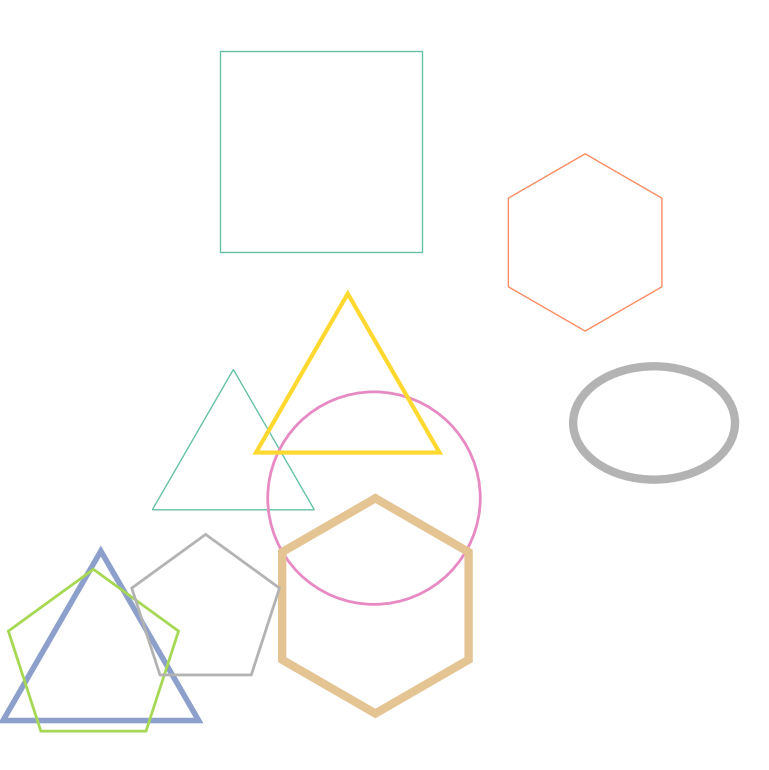[{"shape": "triangle", "thickness": 0.5, "radius": 0.61, "center": [0.303, 0.399]}, {"shape": "square", "thickness": 0.5, "radius": 0.65, "center": [0.417, 0.803]}, {"shape": "hexagon", "thickness": 0.5, "radius": 0.58, "center": [0.76, 0.685]}, {"shape": "triangle", "thickness": 2, "radius": 0.73, "center": [0.131, 0.138]}, {"shape": "circle", "thickness": 1, "radius": 0.69, "center": [0.486, 0.353]}, {"shape": "pentagon", "thickness": 1, "radius": 0.58, "center": [0.121, 0.144]}, {"shape": "triangle", "thickness": 1.5, "radius": 0.69, "center": [0.452, 0.481]}, {"shape": "hexagon", "thickness": 3, "radius": 0.7, "center": [0.487, 0.213]}, {"shape": "oval", "thickness": 3, "radius": 0.53, "center": [0.849, 0.451]}, {"shape": "pentagon", "thickness": 1, "radius": 0.5, "center": [0.267, 0.205]}]